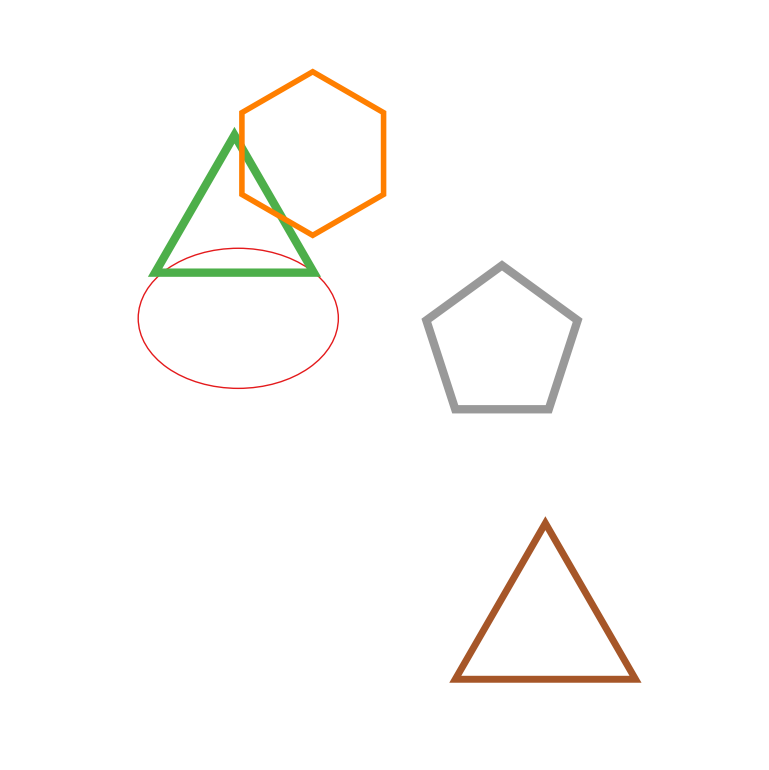[{"shape": "oval", "thickness": 0.5, "radius": 0.65, "center": [0.309, 0.587]}, {"shape": "triangle", "thickness": 3, "radius": 0.6, "center": [0.305, 0.705]}, {"shape": "hexagon", "thickness": 2, "radius": 0.53, "center": [0.406, 0.801]}, {"shape": "triangle", "thickness": 2.5, "radius": 0.68, "center": [0.708, 0.185]}, {"shape": "pentagon", "thickness": 3, "radius": 0.52, "center": [0.652, 0.552]}]